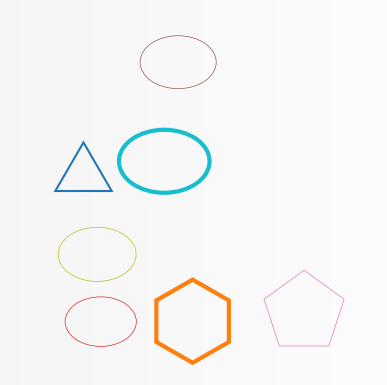[{"shape": "triangle", "thickness": 1.5, "radius": 0.42, "center": [0.215, 0.546]}, {"shape": "hexagon", "thickness": 3, "radius": 0.54, "center": [0.497, 0.166]}, {"shape": "oval", "thickness": 0.5, "radius": 0.46, "center": [0.26, 0.165]}, {"shape": "oval", "thickness": 0.5, "radius": 0.49, "center": [0.46, 0.838]}, {"shape": "pentagon", "thickness": 0.5, "radius": 0.54, "center": [0.785, 0.189]}, {"shape": "oval", "thickness": 0.5, "radius": 0.5, "center": [0.251, 0.339]}, {"shape": "oval", "thickness": 3, "radius": 0.58, "center": [0.424, 0.581]}]